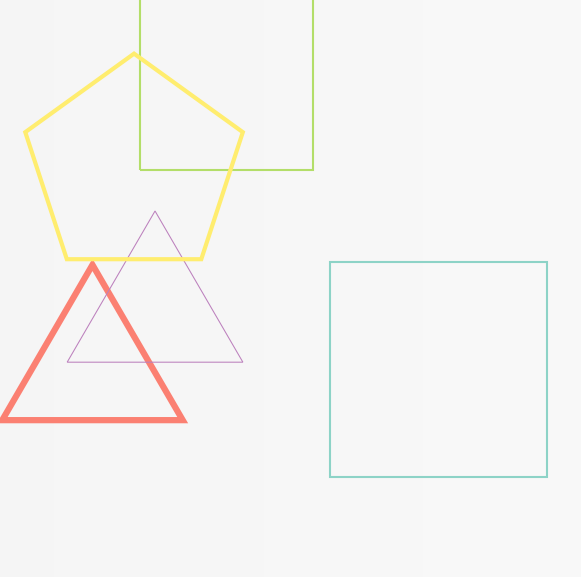[{"shape": "square", "thickness": 1, "radius": 0.93, "center": [0.754, 0.359]}, {"shape": "triangle", "thickness": 3, "radius": 0.9, "center": [0.159, 0.361]}, {"shape": "square", "thickness": 1, "radius": 0.74, "center": [0.389, 0.853]}, {"shape": "triangle", "thickness": 0.5, "radius": 0.87, "center": [0.267, 0.459]}, {"shape": "pentagon", "thickness": 2, "radius": 0.98, "center": [0.231, 0.709]}]